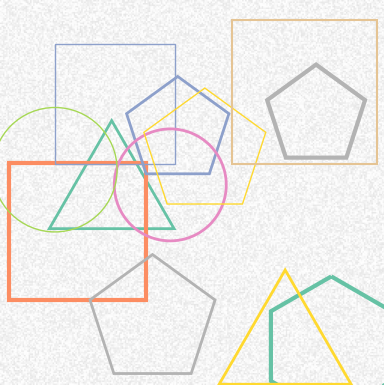[{"shape": "triangle", "thickness": 2, "radius": 0.94, "center": [0.29, 0.5]}, {"shape": "hexagon", "thickness": 3, "radius": 0.91, "center": [0.86, 0.101]}, {"shape": "square", "thickness": 3, "radius": 0.89, "center": [0.202, 0.398]}, {"shape": "pentagon", "thickness": 2, "radius": 0.7, "center": [0.462, 0.662]}, {"shape": "square", "thickness": 1, "radius": 0.78, "center": [0.3, 0.729]}, {"shape": "circle", "thickness": 2, "radius": 0.73, "center": [0.442, 0.52]}, {"shape": "circle", "thickness": 1, "radius": 0.81, "center": [0.143, 0.559]}, {"shape": "pentagon", "thickness": 1, "radius": 0.83, "center": [0.532, 0.605]}, {"shape": "triangle", "thickness": 2, "radius": 0.99, "center": [0.741, 0.101]}, {"shape": "square", "thickness": 1.5, "radius": 0.94, "center": [0.79, 0.761]}, {"shape": "pentagon", "thickness": 3, "radius": 0.67, "center": [0.821, 0.699]}, {"shape": "pentagon", "thickness": 2, "radius": 0.85, "center": [0.396, 0.168]}]